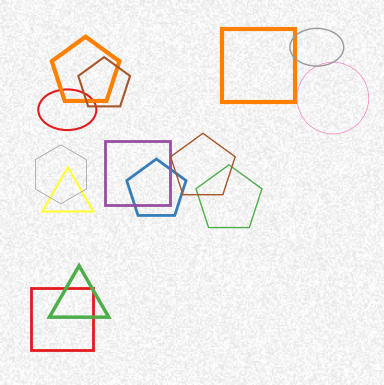[{"shape": "oval", "thickness": 1.5, "radius": 0.38, "center": [0.175, 0.715]}, {"shape": "square", "thickness": 2, "radius": 0.4, "center": [0.161, 0.172]}, {"shape": "pentagon", "thickness": 2, "radius": 0.41, "center": [0.406, 0.506]}, {"shape": "triangle", "thickness": 2.5, "radius": 0.45, "center": [0.205, 0.221]}, {"shape": "pentagon", "thickness": 1, "radius": 0.45, "center": [0.595, 0.482]}, {"shape": "square", "thickness": 2, "radius": 0.42, "center": [0.357, 0.551]}, {"shape": "pentagon", "thickness": 3, "radius": 0.46, "center": [0.222, 0.812]}, {"shape": "square", "thickness": 3, "radius": 0.48, "center": [0.672, 0.83]}, {"shape": "triangle", "thickness": 1.5, "radius": 0.38, "center": [0.176, 0.489]}, {"shape": "pentagon", "thickness": 1.5, "radius": 0.35, "center": [0.271, 0.781]}, {"shape": "pentagon", "thickness": 1, "radius": 0.44, "center": [0.527, 0.566]}, {"shape": "circle", "thickness": 0.5, "radius": 0.47, "center": [0.865, 0.745]}, {"shape": "hexagon", "thickness": 0.5, "radius": 0.38, "center": [0.158, 0.547]}, {"shape": "oval", "thickness": 1, "radius": 0.35, "center": [0.823, 0.877]}]